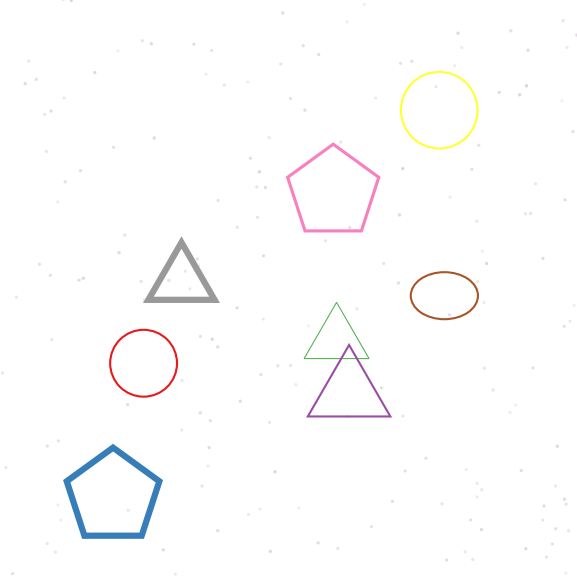[{"shape": "circle", "thickness": 1, "radius": 0.29, "center": [0.249, 0.37]}, {"shape": "pentagon", "thickness": 3, "radius": 0.42, "center": [0.196, 0.14]}, {"shape": "triangle", "thickness": 0.5, "radius": 0.32, "center": [0.583, 0.411]}, {"shape": "triangle", "thickness": 1, "radius": 0.41, "center": [0.604, 0.319]}, {"shape": "circle", "thickness": 1, "radius": 0.33, "center": [0.761, 0.808]}, {"shape": "oval", "thickness": 1, "radius": 0.29, "center": [0.769, 0.487]}, {"shape": "pentagon", "thickness": 1.5, "radius": 0.42, "center": [0.577, 0.666]}, {"shape": "triangle", "thickness": 3, "radius": 0.33, "center": [0.314, 0.513]}]